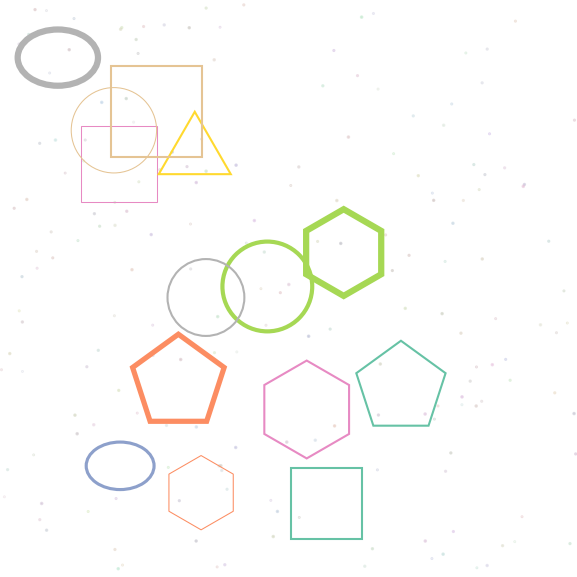[{"shape": "square", "thickness": 1, "radius": 0.31, "center": [0.566, 0.128]}, {"shape": "pentagon", "thickness": 1, "radius": 0.41, "center": [0.694, 0.328]}, {"shape": "pentagon", "thickness": 2.5, "radius": 0.42, "center": [0.309, 0.337]}, {"shape": "hexagon", "thickness": 0.5, "radius": 0.32, "center": [0.348, 0.146]}, {"shape": "oval", "thickness": 1.5, "radius": 0.29, "center": [0.208, 0.193]}, {"shape": "hexagon", "thickness": 1, "radius": 0.42, "center": [0.531, 0.29]}, {"shape": "square", "thickness": 0.5, "radius": 0.33, "center": [0.207, 0.716]}, {"shape": "hexagon", "thickness": 3, "radius": 0.38, "center": [0.595, 0.562]}, {"shape": "circle", "thickness": 2, "radius": 0.39, "center": [0.463, 0.503]}, {"shape": "triangle", "thickness": 1, "radius": 0.36, "center": [0.337, 0.734]}, {"shape": "square", "thickness": 1, "radius": 0.4, "center": [0.271, 0.806]}, {"shape": "circle", "thickness": 0.5, "radius": 0.37, "center": [0.197, 0.774]}, {"shape": "circle", "thickness": 1, "radius": 0.33, "center": [0.357, 0.484]}, {"shape": "oval", "thickness": 3, "radius": 0.35, "center": [0.1, 0.899]}]